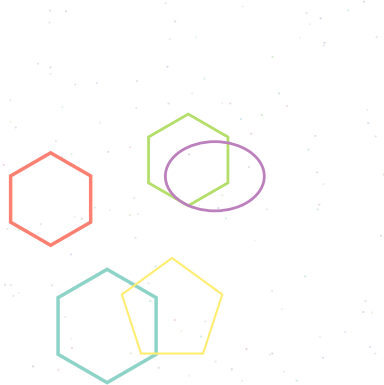[{"shape": "hexagon", "thickness": 2.5, "radius": 0.74, "center": [0.278, 0.153]}, {"shape": "hexagon", "thickness": 2.5, "radius": 0.6, "center": [0.132, 0.483]}, {"shape": "hexagon", "thickness": 2, "radius": 0.6, "center": [0.489, 0.585]}, {"shape": "oval", "thickness": 2, "radius": 0.64, "center": [0.558, 0.542]}, {"shape": "pentagon", "thickness": 1.5, "radius": 0.69, "center": [0.447, 0.193]}]